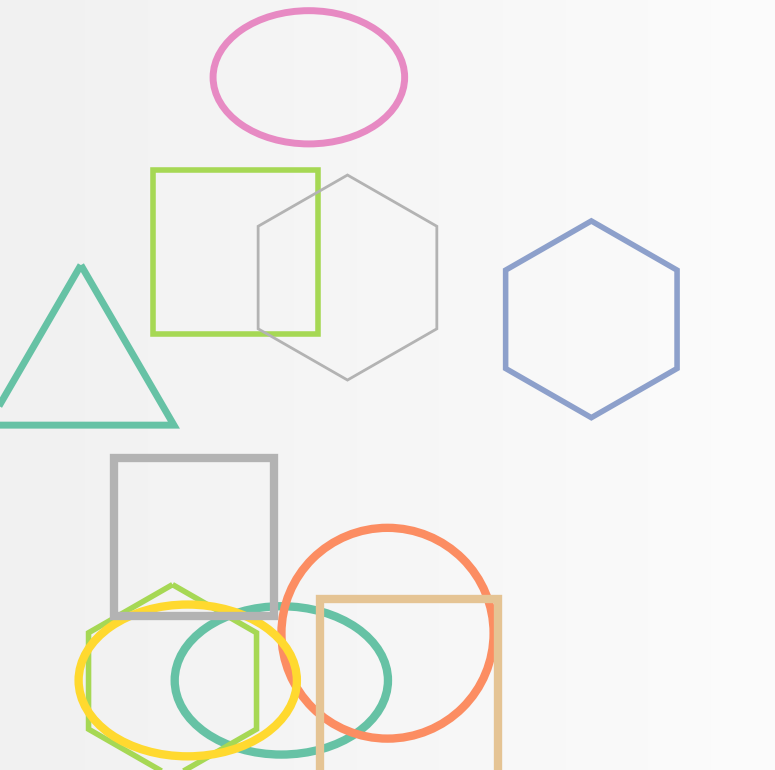[{"shape": "triangle", "thickness": 2.5, "radius": 0.69, "center": [0.104, 0.517]}, {"shape": "oval", "thickness": 3, "radius": 0.69, "center": [0.363, 0.116]}, {"shape": "circle", "thickness": 3, "radius": 0.68, "center": [0.5, 0.178]}, {"shape": "hexagon", "thickness": 2, "radius": 0.64, "center": [0.763, 0.585]}, {"shape": "oval", "thickness": 2.5, "radius": 0.62, "center": [0.399, 0.9]}, {"shape": "square", "thickness": 2, "radius": 0.53, "center": [0.304, 0.672]}, {"shape": "hexagon", "thickness": 2, "radius": 0.63, "center": [0.223, 0.116]}, {"shape": "oval", "thickness": 3, "radius": 0.7, "center": [0.242, 0.116]}, {"shape": "square", "thickness": 3, "radius": 0.57, "center": [0.528, 0.108]}, {"shape": "hexagon", "thickness": 1, "radius": 0.67, "center": [0.448, 0.64]}, {"shape": "square", "thickness": 3, "radius": 0.51, "center": [0.25, 0.303]}]